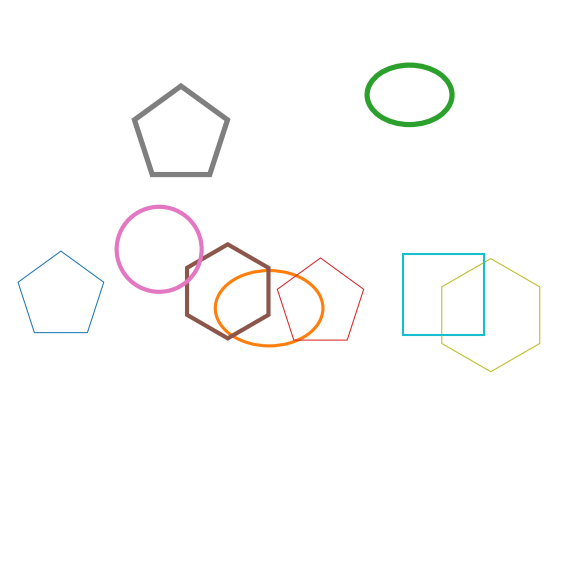[{"shape": "pentagon", "thickness": 0.5, "radius": 0.39, "center": [0.105, 0.486]}, {"shape": "oval", "thickness": 1.5, "radius": 0.47, "center": [0.466, 0.465]}, {"shape": "oval", "thickness": 2.5, "radius": 0.37, "center": [0.709, 0.835]}, {"shape": "pentagon", "thickness": 0.5, "radius": 0.39, "center": [0.555, 0.474]}, {"shape": "hexagon", "thickness": 2, "radius": 0.41, "center": [0.394, 0.495]}, {"shape": "circle", "thickness": 2, "radius": 0.37, "center": [0.276, 0.567]}, {"shape": "pentagon", "thickness": 2.5, "radius": 0.42, "center": [0.313, 0.765]}, {"shape": "hexagon", "thickness": 0.5, "radius": 0.49, "center": [0.85, 0.453]}, {"shape": "square", "thickness": 1, "radius": 0.35, "center": [0.768, 0.489]}]